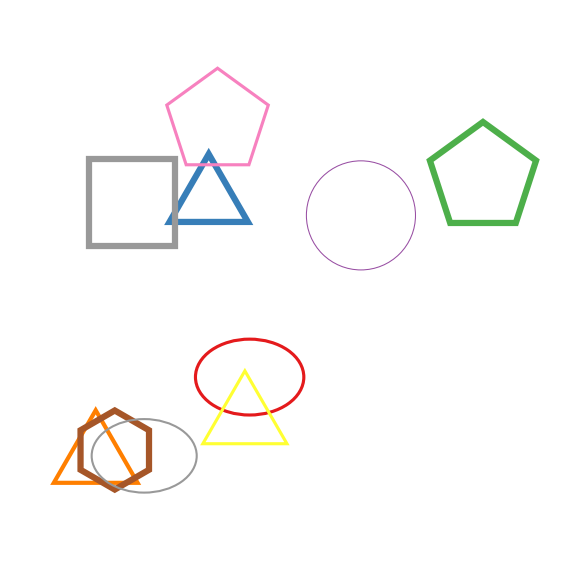[{"shape": "oval", "thickness": 1.5, "radius": 0.47, "center": [0.432, 0.346]}, {"shape": "triangle", "thickness": 3, "radius": 0.39, "center": [0.361, 0.654]}, {"shape": "pentagon", "thickness": 3, "radius": 0.48, "center": [0.836, 0.691]}, {"shape": "circle", "thickness": 0.5, "radius": 0.47, "center": [0.625, 0.626]}, {"shape": "triangle", "thickness": 2, "radius": 0.42, "center": [0.166, 0.205]}, {"shape": "triangle", "thickness": 1.5, "radius": 0.42, "center": [0.424, 0.273]}, {"shape": "hexagon", "thickness": 3, "radius": 0.34, "center": [0.199, 0.22]}, {"shape": "pentagon", "thickness": 1.5, "radius": 0.46, "center": [0.377, 0.789]}, {"shape": "square", "thickness": 3, "radius": 0.37, "center": [0.228, 0.649]}, {"shape": "oval", "thickness": 1, "radius": 0.45, "center": [0.25, 0.21]}]